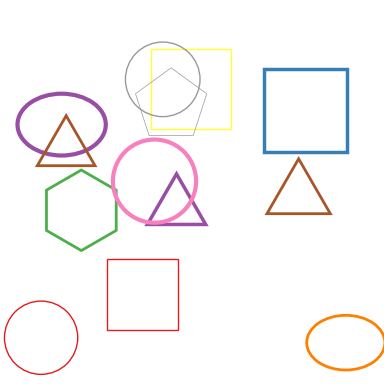[{"shape": "square", "thickness": 1, "radius": 0.46, "center": [0.37, 0.235]}, {"shape": "circle", "thickness": 1, "radius": 0.48, "center": [0.107, 0.123]}, {"shape": "square", "thickness": 2.5, "radius": 0.54, "center": [0.794, 0.713]}, {"shape": "hexagon", "thickness": 2, "radius": 0.52, "center": [0.211, 0.454]}, {"shape": "triangle", "thickness": 2.5, "radius": 0.44, "center": [0.459, 0.461]}, {"shape": "oval", "thickness": 3, "radius": 0.57, "center": [0.16, 0.676]}, {"shape": "oval", "thickness": 2, "radius": 0.51, "center": [0.898, 0.11]}, {"shape": "square", "thickness": 1, "radius": 0.52, "center": [0.496, 0.77]}, {"shape": "triangle", "thickness": 2, "radius": 0.43, "center": [0.172, 0.613]}, {"shape": "triangle", "thickness": 2, "radius": 0.48, "center": [0.776, 0.492]}, {"shape": "circle", "thickness": 3, "radius": 0.54, "center": [0.401, 0.53]}, {"shape": "circle", "thickness": 1, "radius": 0.48, "center": [0.423, 0.794]}, {"shape": "pentagon", "thickness": 0.5, "radius": 0.49, "center": [0.445, 0.726]}]